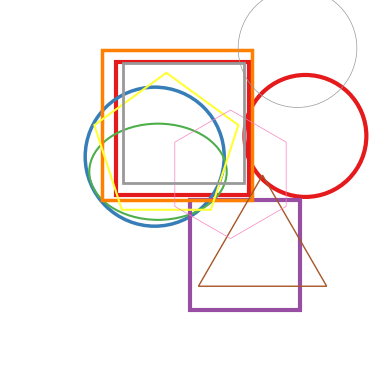[{"shape": "square", "thickness": 3, "radius": 0.86, "center": [0.474, 0.666]}, {"shape": "circle", "thickness": 3, "radius": 0.79, "center": [0.793, 0.647]}, {"shape": "circle", "thickness": 2.5, "radius": 0.9, "center": [0.402, 0.593]}, {"shape": "oval", "thickness": 1.5, "radius": 0.89, "center": [0.41, 0.554]}, {"shape": "square", "thickness": 3, "radius": 0.72, "center": [0.637, 0.337]}, {"shape": "square", "thickness": 2.5, "radius": 0.98, "center": [0.46, 0.675]}, {"shape": "pentagon", "thickness": 1.5, "radius": 0.98, "center": [0.432, 0.614]}, {"shape": "triangle", "thickness": 1, "radius": 0.96, "center": [0.682, 0.353]}, {"shape": "hexagon", "thickness": 0.5, "radius": 0.83, "center": [0.599, 0.547]}, {"shape": "circle", "thickness": 0.5, "radius": 0.77, "center": [0.773, 0.875]}, {"shape": "square", "thickness": 2, "radius": 0.78, "center": [0.476, 0.68]}]